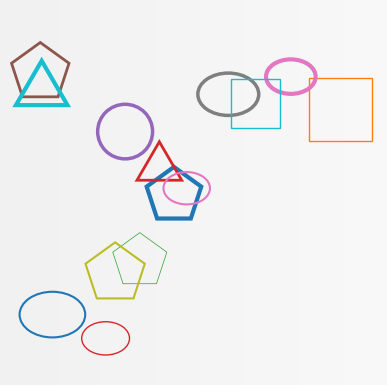[{"shape": "oval", "thickness": 1.5, "radius": 0.42, "center": [0.135, 0.183]}, {"shape": "pentagon", "thickness": 3, "radius": 0.37, "center": [0.449, 0.492]}, {"shape": "square", "thickness": 1, "radius": 0.41, "center": [0.878, 0.716]}, {"shape": "pentagon", "thickness": 0.5, "radius": 0.37, "center": [0.361, 0.322]}, {"shape": "triangle", "thickness": 2, "radius": 0.33, "center": [0.411, 0.565]}, {"shape": "oval", "thickness": 1, "radius": 0.31, "center": [0.272, 0.121]}, {"shape": "circle", "thickness": 2.5, "radius": 0.35, "center": [0.323, 0.658]}, {"shape": "pentagon", "thickness": 2, "radius": 0.39, "center": [0.104, 0.812]}, {"shape": "oval", "thickness": 1.5, "radius": 0.3, "center": [0.482, 0.511]}, {"shape": "oval", "thickness": 3, "radius": 0.32, "center": [0.751, 0.801]}, {"shape": "oval", "thickness": 2.5, "radius": 0.39, "center": [0.589, 0.755]}, {"shape": "pentagon", "thickness": 1.5, "radius": 0.4, "center": [0.297, 0.29]}, {"shape": "square", "thickness": 1, "radius": 0.32, "center": [0.659, 0.731]}, {"shape": "triangle", "thickness": 3, "radius": 0.38, "center": [0.108, 0.765]}]